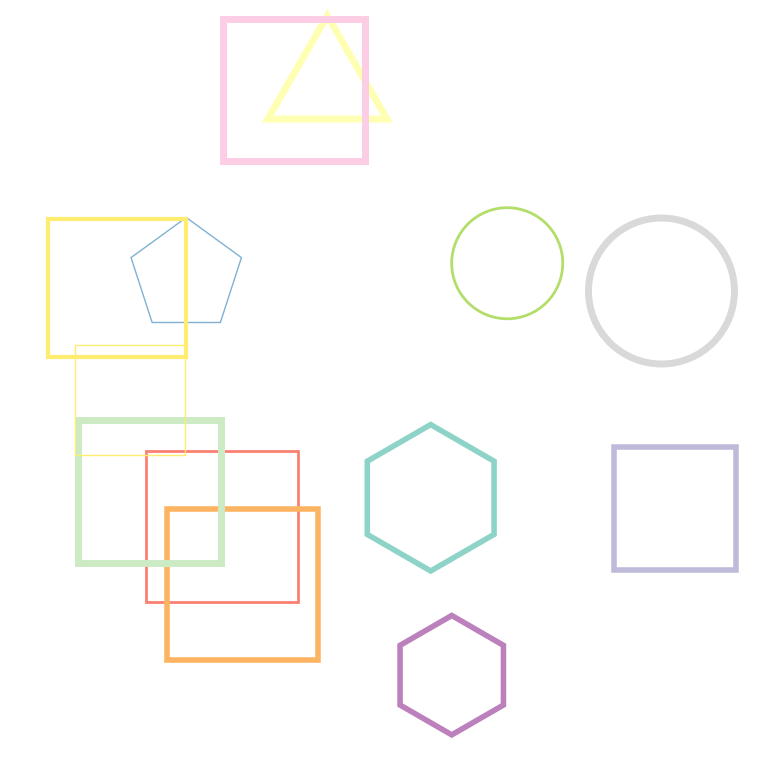[{"shape": "hexagon", "thickness": 2, "radius": 0.48, "center": [0.559, 0.354]}, {"shape": "triangle", "thickness": 2.5, "radius": 0.45, "center": [0.425, 0.89]}, {"shape": "square", "thickness": 2, "radius": 0.4, "center": [0.877, 0.339]}, {"shape": "square", "thickness": 1, "radius": 0.49, "center": [0.288, 0.316]}, {"shape": "pentagon", "thickness": 0.5, "radius": 0.38, "center": [0.242, 0.642]}, {"shape": "square", "thickness": 2, "radius": 0.49, "center": [0.315, 0.241]}, {"shape": "circle", "thickness": 1, "radius": 0.36, "center": [0.659, 0.658]}, {"shape": "square", "thickness": 2.5, "radius": 0.46, "center": [0.382, 0.884]}, {"shape": "circle", "thickness": 2.5, "radius": 0.47, "center": [0.859, 0.622]}, {"shape": "hexagon", "thickness": 2, "radius": 0.39, "center": [0.587, 0.123]}, {"shape": "square", "thickness": 2.5, "radius": 0.46, "center": [0.194, 0.362]}, {"shape": "square", "thickness": 1.5, "radius": 0.45, "center": [0.152, 0.626]}, {"shape": "square", "thickness": 0.5, "radius": 0.36, "center": [0.169, 0.481]}]